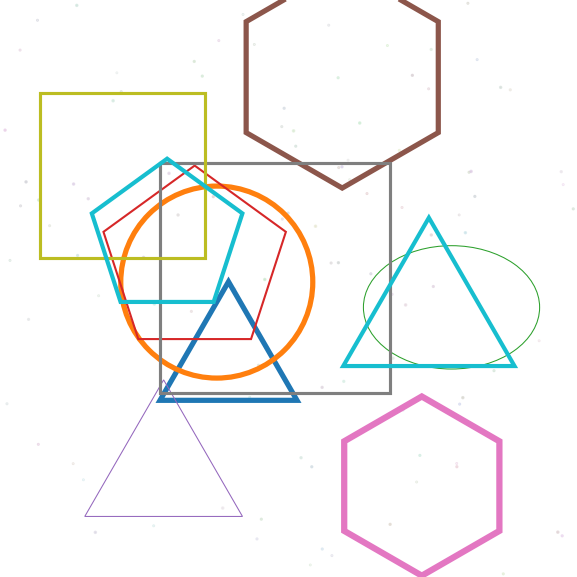[{"shape": "triangle", "thickness": 2.5, "radius": 0.68, "center": [0.396, 0.374]}, {"shape": "circle", "thickness": 2.5, "radius": 0.83, "center": [0.375, 0.511]}, {"shape": "oval", "thickness": 0.5, "radius": 0.76, "center": [0.782, 0.467]}, {"shape": "pentagon", "thickness": 1, "radius": 0.83, "center": [0.337, 0.546]}, {"shape": "triangle", "thickness": 0.5, "radius": 0.79, "center": [0.283, 0.184]}, {"shape": "hexagon", "thickness": 2.5, "radius": 0.96, "center": [0.593, 0.866]}, {"shape": "hexagon", "thickness": 3, "radius": 0.78, "center": [0.73, 0.157]}, {"shape": "square", "thickness": 1.5, "radius": 1.0, "center": [0.476, 0.518]}, {"shape": "square", "thickness": 1.5, "radius": 0.72, "center": [0.212, 0.695]}, {"shape": "triangle", "thickness": 2, "radius": 0.86, "center": [0.743, 0.451]}, {"shape": "pentagon", "thickness": 2, "radius": 0.69, "center": [0.289, 0.587]}]